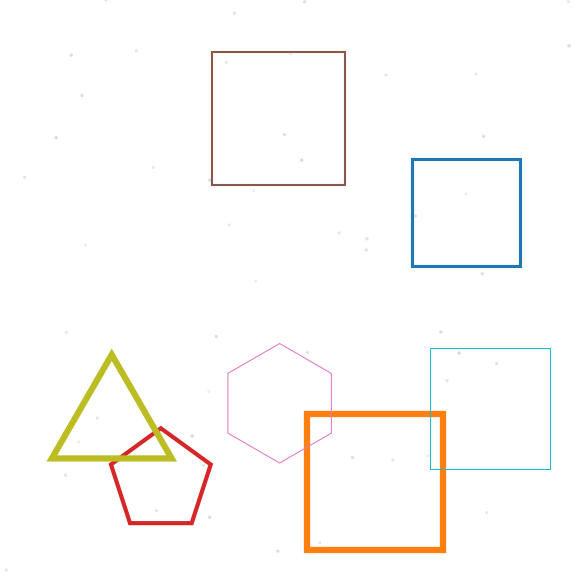[{"shape": "square", "thickness": 1.5, "radius": 0.47, "center": [0.807, 0.631]}, {"shape": "square", "thickness": 3, "radius": 0.59, "center": [0.649, 0.165]}, {"shape": "pentagon", "thickness": 2, "radius": 0.45, "center": [0.279, 0.167]}, {"shape": "square", "thickness": 1, "radius": 0.58, "center": [0.483, 0.795]}, {"shape": "hexagon", "thickness": 0.5, "radius": 0.52, "center": [0.484, 0.301]}, {"shape": "triangle", "thickness": 3, "radius": 0.6, "center": [0.193, 0.265]}, {"shape": "square", "thickness": 0.5, "radius": 0.52, "center": [0.848, 0.292]}]